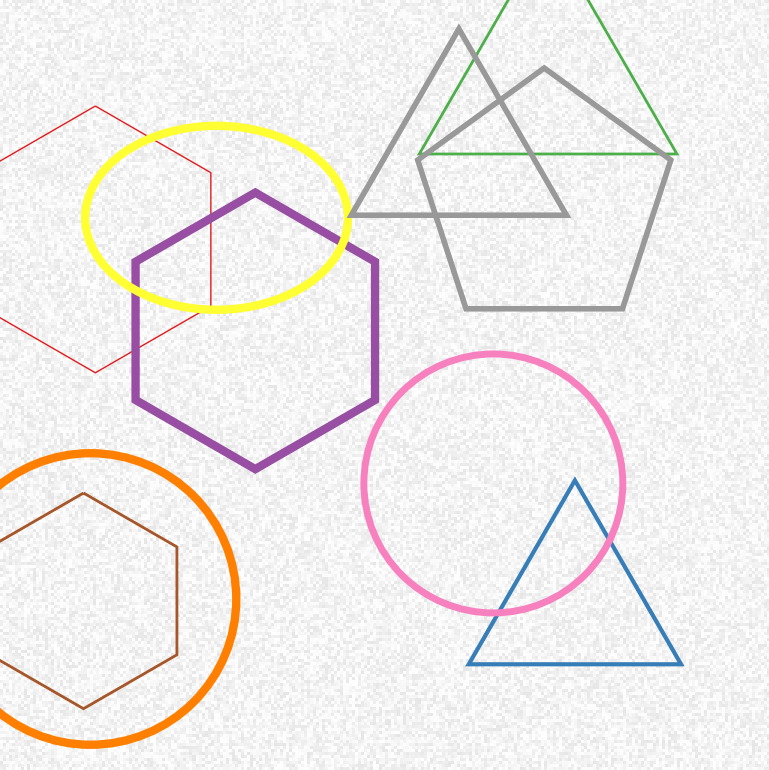[{"shape": "hexagon", "thickness": 0.5, "radius": 0.87, "center": [0.124, 0.689]}, {"shape": "triangle", "thickness": 1.5, "radius": 0.8, "center": [0.747, 0.217]}, {"shape": "triangle", "thickness": 1, "radius": 0.97, "center": [0.712, 0.897]}, {"shape": "hexagon", "thickness": 3, "radius": 0.9, "center": [0.332, 0.57]}, {"shape": "circle", "thickness": 3, "radius": 0.95, "center": [0.118, 0.222]}, {"shape": "oval", "thickness": 3, "radius": 0.85, "center": [0.281, 0.717]}, {"shape": "hexagon", "thickness": 1, "radius": 0.7, "center": [0.108, 0.22]}, {"shape": "circle", "thickness": 2.5, "radius": 0.84, "center": [0.641, 0.372]}, {"shape": "pentagon", "thickness": 2, "radius": 0.86, "center": [0.707, 0.739]}, {"shape": "triangle", "thickness": 2, "radius": 0.81, "center": [0.596, 0.801]}]